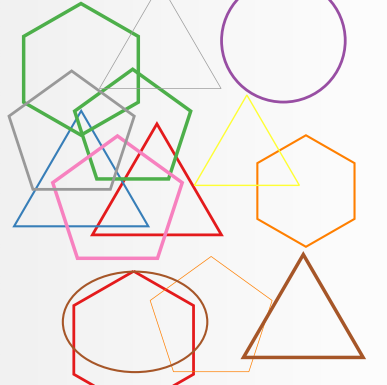[{"shape": "hexagon", "thickness": 2, "radius": 0.89, "center": [0.345, 0.117]}, {"shape": "triangle", "thickness": 2, "radius": 0.96, "center": [0.405, 0.486]}, {"shape": "triangle", "thickness": 1.5, "radius": 1.0, "center": [0.21, 0.512]}, {"shape": "pentagon", "thickness": 2.5, "radius": 0.79, "center": [0.342, 0.663]}, {"shape": "hexagon", "thickness": 2.5, "radius": 0.85, "center": [0.209, 0.82]}, {"shape": "circle", "thickness": 2, "radius": 0.8, "center": [0.731, 0.894]}, {"shape": "pentagon", "thickness": 0.5, "radius": 0.83, "center": [0.545, 0.168]}, {"shape": "hexagon", "thickness": 1.5, "radius": 0.72, "center": [0.79, 0.504]}, {"shape": "triangle", "thickness": 1, "radius": 0.78, "center": [0.637, 0.597]}, {"shape": "triangle", "thickness": 2.5, "radius": 0.89, "center": [0.783, 0.161]}, {"shape": "oval", "thickness": 1.5, "radius": 0.93, "center": [0.349, 0.164]}, {"shape": "pentagon", "thickness": 2.5, "radius": 0.88, "center": [0.303, 0.471]}, {"shape": "triangle", "thickness": 0.5, "radius": 0.91, "center": [0.414, 0.861]}, {"shape": "pentagon", "thickness": 2, "radius": 0.85, "center": [0.185, 0.646]}]